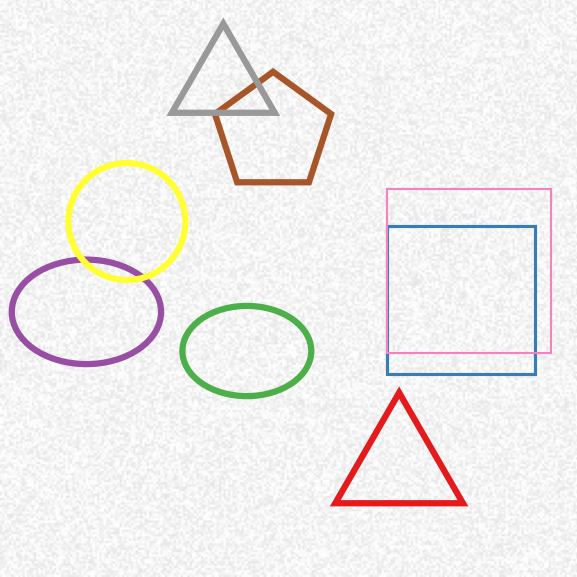[{"shape": "triangle", "thickness": 3, "radius": 0.64, "center": [0.691, 0.192]}, {"shape": "square", "thickness": 1.5, "radius": 0.64, "center": [0.799, 0.479]}, {"shape": "oval", "thickness": 3, "radius": 0.56, "center": [0.427, 0.391]}, {"shape": "oval", "thickness": 3, "radius": 0.65, "center": [0.15, 0.459]}, {"shape": "circle", "thickness": 3, "radius": 0.51, "center": [0.22, 0.615]}, {"shape": "pentagon", "thickness": 3, "radius": 0.53, "center": [0.473, 0.769]}, {"shape": "square", "thickness": 1, "radius": 0.71, "center": [0.812, 0.53]}, {"shape": "triangle", "thickness": 3, "radius": 0.51, "center": [0.387, 0.855]}]